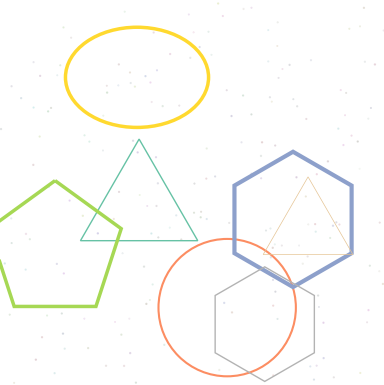[{"shape": "triangle", "thickness": 1, "radius": 0.88, "center": [0.361, 0.463]}, {"shape": "circle", "thickness": 1.5, "radius": 0.89, "center": [0.59, 0.201]}, {"shape": "hexagon", "thickness": 3, "radius": 0.88, "center": [0.761, 0.43]}, {"shape": "pentagon", "thickness": 2.5, "radius": 0.9, "center": [0.143, 0.35]}, {"shape": "oval", "thickness": 2.5, "radius": 0.93, "center": [0.356, 0.799]}, {"shape": "triangle", "thickness": 0.5, "radius": 0.67, "center": [0.8, 0.406]}, {"shape": "hexagon", "thickness": 1, "radius": 0.74, "center": [0.688, 0.158]}]